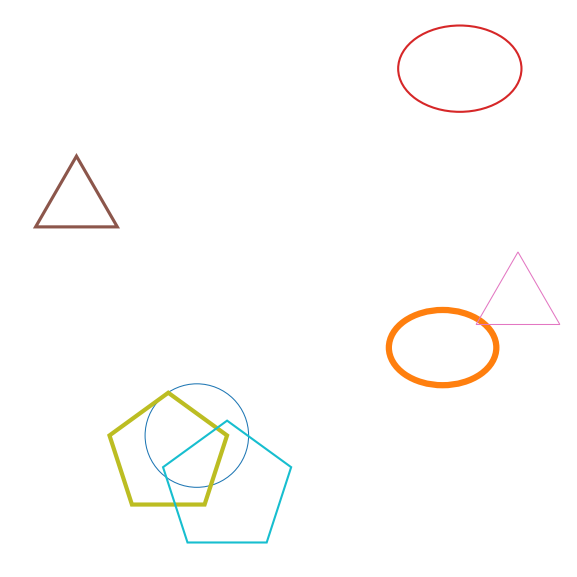[{"shape": "circle", "thickness": 0.5, "radius": 0.45, "center": [0.341, 0.245]}, {"shape": "oval", "thickness": 3, "radius": 0.47, "center": [0.766, 0.397]}, {"shape": "oval", "thickness": 1, "radius": 0.53, "center": [0.796, 0.88]}, {"shape": "triangle", "thickness": 1.5, "radius": 0.41, "center": [0.132, 0.647]}, {"shape": "triangle", "thickness": 0.5, "radius": 0.42, "center": [0.897, 0.479]}, {"shape": "pentagon", "thickness": 2, "radius": 0.54, "center": [0.291, 0.212]}, {"shape": "pentagon", "thickness": 1, "radius": 0.58, "center": [0.393, 0.154]}]